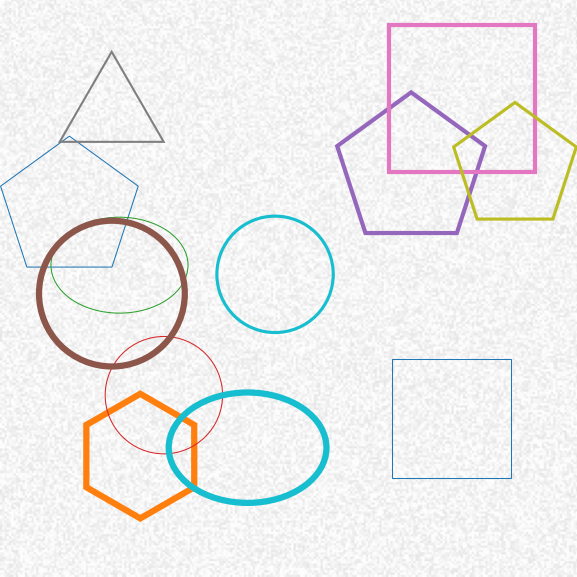[{"shape": "square", "thickness": 0.5, "radius": 0.52, "center": [0.782, 0.275]}, {"shape": "pentagon", "thickness": 0.5, "radius": 0.63, "center": [0.12, 0.638]}, {"shape": "hexagon", "thickness": 3, "radius": 0.54, "center": [0.243, 0.209]}, {"shape": "oval", "thickness": 0.5, "radius": 0.59, "center": [0.207, 0.54]}, {"shape": "circle", "thickness": 0.5, "radius": 0.51, "center": [0.284, 0.315]}, {"shape": "pentagon", "thickness": 2, "radius": 0.67, "center": [0.712, 0.705]}, {"shape": "circle", "thickness": 3, "radius": 0.63, "center": [0.194, 0.491]}, {"shape": "square", "thickness": 2, "radius": 0.64, "center": [0.8, 0.829]}, {"shape": "triangle", "thickness": 1, "radius": 0.52, "center": [0.193, 0.805]}, {"shape": "pentagon", "thickness": 1.5, "radius": 0.56, "center": [0.892, 0.71]}, {"shape": "circle", "thickness": 1.5, "radius": 0.5, "center": [0.476, 0.524]}, {"shape": "oval", "thickness": 3, "radius": 0.68, "center": [0.429, 0.224]}]